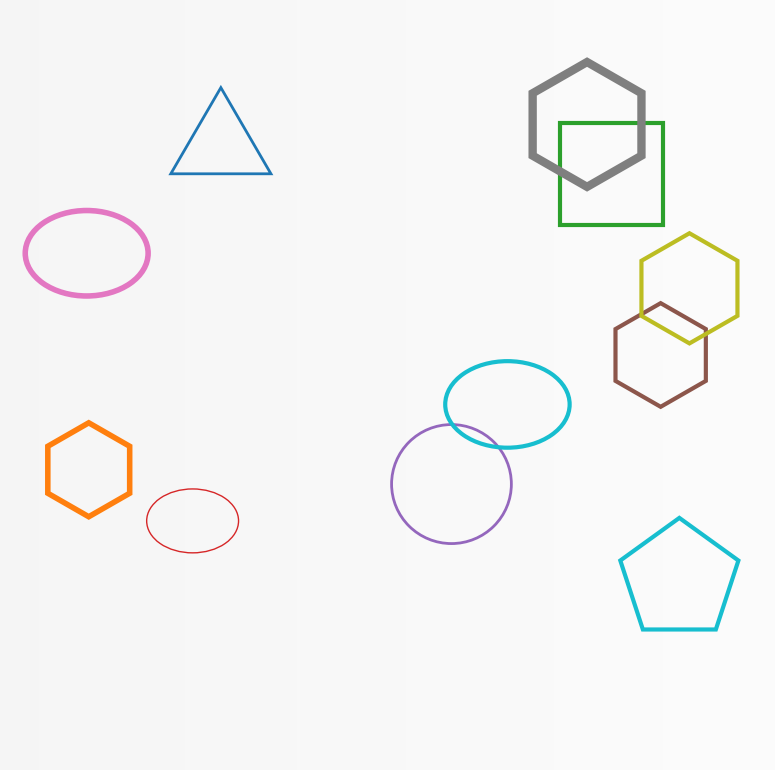[{"shape": "triangle", "thickness": 1, "radius": 0.37, "center": [0.285, 0.812]}, {"shape": "hexagon", "thickness": 2, "radius": 0.3, "center": [0.115, 0.39]}, {"shape": "square", "thickness": 1.5, "radius": 0.33, "center": [0.79, 0.774]}, {"shape": "oval", "thickness": 0.5, "radius": 0.3, "center": [0.249, 0.324]}, {"shape": "circle", "thickness": 1, "radius": 0.39, "center": [0.583, 0.371]}, {"shape": "hexagon", "thickness": 1.5, "radius": 0.34, "center": [0.852, 0.539]}, {"shape": "oval", "thickness": 2, "radius": 0.4, "center": [0.112, 0.671]}, {"shape": "hexagon", "thickness": 3, "radius": 0.41, "center": [0.757, 0.838]}, {"shape": "hexagon", "thickness": 1.5, "radius": 0.36, "center": [0.89, 0.626]}, {"shape": "pentagon", "thickness": 1.5, "radius": 0.4, "center": [0.877, 0.247]}, {"shape": "oval", "thickness": 1.5, "radius": 0.4, "center": [0.655, 0.475]}]